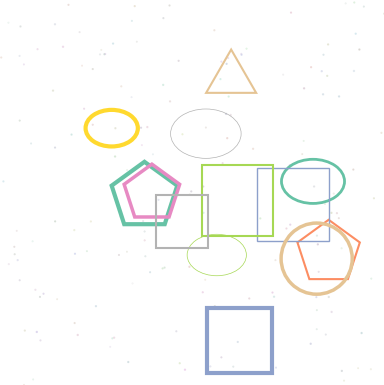[{"shape": "oval", "thickness": 2, "radius": 0.41, "center": [0.813, 0.529]}, {"shape": "pentagon", "thickness": 3, "radius": 0.45, "center": [0.375, 0.49]}, {"shape": "pentagon", "thickness": 1.5, "radius": 0.43, "center": [0.854, 0.344]}, {"shape": "square", "thickness": 3, "radius": 0.42, "center": [0.621, 0.116]}, {"shape": "square", "thickness": 1, "radius": 0.47, "center": [0.761, 0.468]}, {"shape": "pentagon", "thickness": 2.5, "radius": 0.38, "center": [0.395, 0.498]}, {"shape": "oval", "thickness": 0.5, "radius": 0.38, "center": [0.563, 0.338]}, {"shape": "square", "thickness": 1.5, "radius": 0.46, "center": [0.616, 0.479]}, {"shape": "oval", "thickness": 3, "radius": 0.34, "center": [0.29, 0.667]}, {"shape": "triangle", "thickness": 1.5, "radius": 0.38, "center": [0.6, 0.796]}, {"shape": "circle", "thickness": 2.5, "radius": 0.46, "center": [0.822, 0.328]}, {"shape": "square", "thickness": 1.5, "radius": 0.34, "center": [0.473, 0.425]}, {"shape": "oval", "thickness": 0.5, "radius": 0.46, "center": [0.535, 0.653]}]